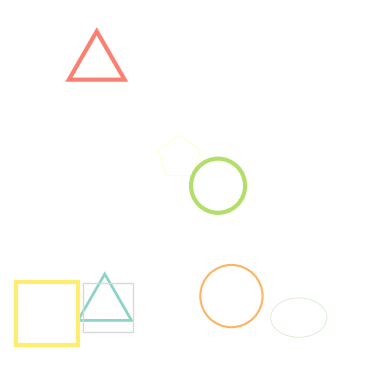[{"shape": "triangle", "thickness": 2, "radius": 0.4, "center": [0.272, 0.208]}, {"shape": "pentagon", "thickness": 0.5, "radius": 0.29, "center": [0.466, 0.591]}, {"shape": "triangle", "thickness": 3, "radius": 0.42, "center": [0.251, 0.835]}, {"shape": "circle", "thickness": 1.5, "radius": 0.4, "center": [0.601, 0.231]}, {"shape": "circle", "thickness": 3, "radius": 0.35, "center": [0.566, 0.518]}, {"shape": "square", "thickness": 1, "radius": 0.32, "center": [0.281, 0.201]}, {"shape": "oval", "thickness": 0.5, "radius": 0.37, "center": [0.776, 0.175]}, {"shape": "square", "thickness": 3, "radius": 0.4, "center": [0.123, 0.185]}]